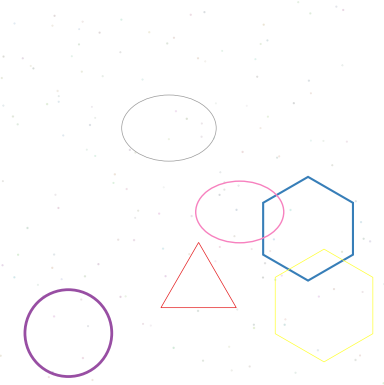[{"shape": "triangle", "thickness": 0.5, "radius": 0.56, "center": [0.516, 0.257]}, {"shape": "hexagon", "thickness": 1.5, "radius": 0.67, "center": [0.8, 0.406]}, {"shape": "circle", "thickness": 2, "radius": 0.56, "center": [0.178, 0.135]}, {"shape": "hexagon", "thickness": 0.5, "radius": 0.73, "center": [0.842, 0.206]}, {"shape": "oval", "thickness": 1, "radius": 0.57, "center": [0.623, 0.449]}, {"shape": "oval", "thickness": 0.5, "radius": 0.61, "center": [0.439, 0.667]}]